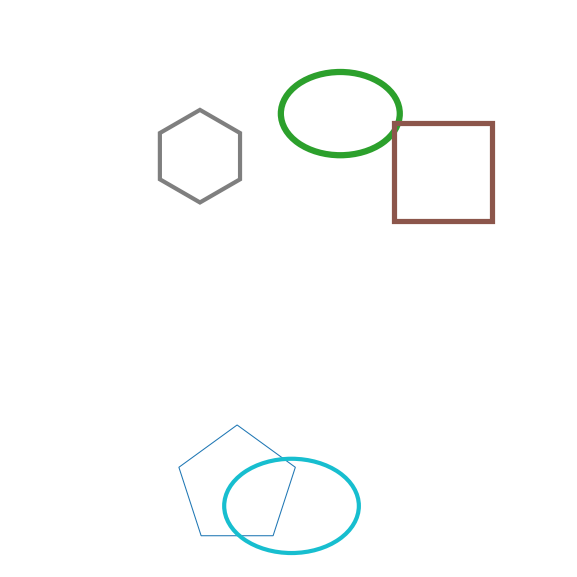[{"shape": "pentagon", "thickness": 0.5, "radius": 0.53, "center": [0.411, 0.157]}, {"shape": "oval", "thickness": 3, "radius": 0.51, "center": [0.589, 0.802]}, {"shape": "square", "thickness": 2.5, "radius": 0.42, "center": [0.768, 0.701]}, {"shape": "hexagon", "thickness": 2, "radius": 0.4, "center": [0.346, 0.729]}, {"shape": "oval", "thickness": 2, "radius": 0.58, "center": [0.505, 0.123]}]